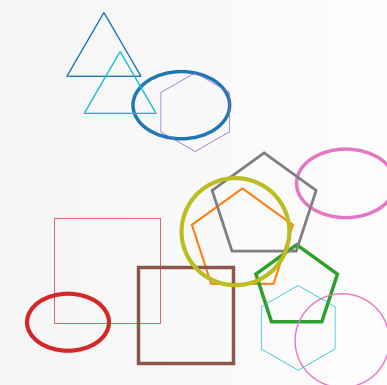[{"shape": "oval", "thickness": 2.5, "radius": 0.62, "center": [0.468, 0.727]}, {"shape": "triangle", "thickness": 1, "radius": 0.55, "center": [0.268, 0.857]}, {"shape": "pentagon", "thickness": 1.5, "radius": 0.68, "center": [0.626, 0.374]}, {"shape": "pentagon", "thickness": 2.5, "radius": 0.55, "center": [0.766, 0.254]}, {"shape": "oval", "thickness": 3, "radius": 0.53, "center": [0.175, 0.163]}, {"shape": "square", "thickness": 0.5, "radius": 0.68, "center": [0.276, 0.297]}, {"shape": "hexagon", "thickness": 0.5, "radius": 0.51, "center": [0.504, 0.709]}, {"shape": "square", "thickness": 2.5, "radius": 0.62, "center": [0.479, 0.182]}, {"shape": "circle", "thickness": 1, "radius": 0.61, "center": [0.883, 0.115]}, {"shape": "oval", "thickness": 2.5, "radius": 0.64, "center": [0.892, 0.524]}, {"shape": "pentagon", "thickness": 2, "radius": 0.71, "center": [0.682, 0.462]}, {"shape": "circle", "thickness": 3, "radius": 0.7, "center": [0.608, 0.398]}, {"shape": "hexagon", "thickness": 0.5, "radius": 0.55, "center": [0.77, 0.148]}, {"shape": "triangle", "thickness": 1, "radius": 0.53, "center": [0.31, 0.759]}]